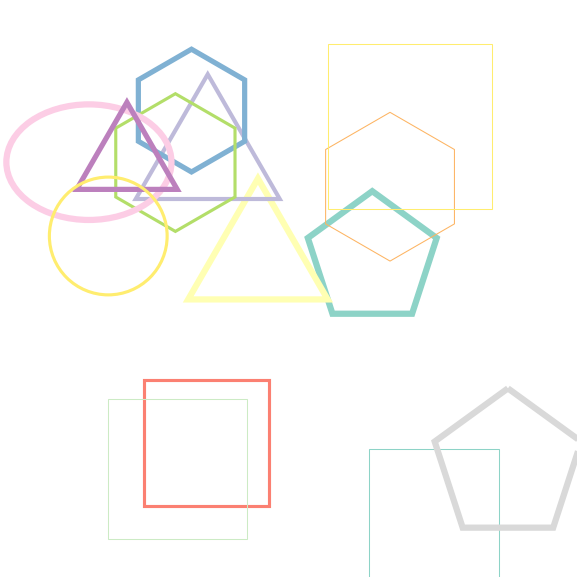[{"shape": "square", "thickness": 0.5, "radius": 0.56, "center": [0.751, 0.109]}, {"shape": "pentagon", "thickness": 3, "radius": 0.59, "center": [0.645, 0.551]}, {"shape": "triangle", "thickness": 3, "radius": 0.7, "center": [0.447, 0.55]}, {"shape": "triangle", "thickness": 2, "radius": 0.72, "center": [0.36, 0.727]}, {"shape": "square", "thickness": 1.5, "radius": 0.54, "center": [0.357, 0.232]}, {"shape": "hexagon", "thickness": 2.5, "radius": 0.53, "center": [0.332, 0.808]}, {"shape": "hexagon", "thickness": 0.5, "radius": 0.64, "center": [0.675, 0.676]}, {"shape": "hexagon", "thickness": 1.5, "radius": 0.6, "center": [0.304, 0.718]}, {"shape": "oval", "thickness": 3, "radius": 0.71, "center": [0.154, 0.718]}, {"shape": "pentagon", "thickness": 3, "radius": 0.67, "center": [0.88, 0.193]}, {"shape": "triangle", "thickness": 2.5, "radius": 0.5, "center": [0.22, 0.721]}, {"shape": "square", "thickness": 0.5, "radius": 0.6, "center": [0.307, 0.188]}, {"shape": "square", "thickness": 0.5, "radius": 0.71, "center": [0.71, 0.78]}, {"shape": "circle", "thickness": 1.5, "radius": 0.51, "center": [0.187, 0.591]}]